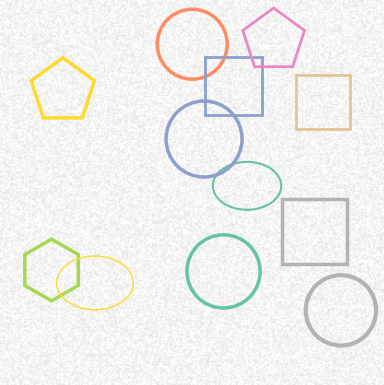[{"shape": "circle", "thickness": 2.5, "radius": 0.48, "center": [0.581, 0.295]}, {"shape": "oval", "thickness": 1.5, "radius": 0.44, "center": [0.642, 0.517]}, {"shape": "circle", "thickness": 2.5, "radius": 0.45, "center": [0.499, 0.885]}, {"shape": "circle", "thickness": 2.5, "radius": 0.49, "center": [0.53, 0.639]}, {"shape": "square", "thickness": 2, "radius": 0.37, "center": [0.607, 0.776]}, {"shape": "pentagon", "thickness": 2, "radius": 0.42, "center": [0.711, 0.895]}, {"shape": "hexagon", "thickness": 2.5, "radius": 0.4, "center": [0.134, 0.299]}, {"shape": "oval", "thickness": 1, "radius": 0.5, "center": [0.247, 0.265]}, {"shape": "pentagon", "thickness": 2.5, "radius": 0.43, "center": [0.163, 0.764]}, {"shape": "square", "thickness": 2, "radius": 0.35, "center": [0.84, 0.735]}, {"shape": "square", "thickness": 2.5, "radius": 0.42, "center": [0.818, 0.399]}, {"shape": "circle", "thickness": 3, "radius": 0.46, "center": [0.885, 0.194]}]